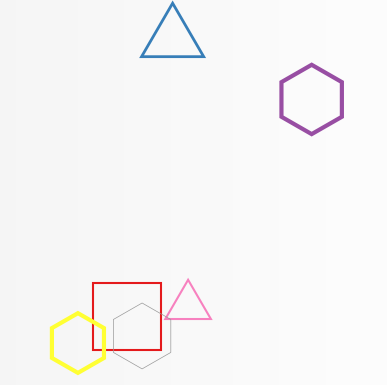[{"shape": "square", "thickness": 1.5, "radius": 0.44, "center": [0.328, 0.177]}, {"shape": "triangle", "thickness": 2, "radius": 0.46, "center": [0.445, 0.899]}, {"shape": "hexagon", "thickness": 3, "radius": 0.45, "center": [0.804, 0.742]}, {"shape": "hexagon", "thickness": 3, "radius": 0.39, "center": [0.201, 0.109]}, {"shape": "triangle", "thickness": 1.5, "radius": 0.34, "center": [0.485, 0.205]}, {"shape": "hexagon", "thickness": 0.5, "radius": 0.43, "center": [0.367, 0.127]}]